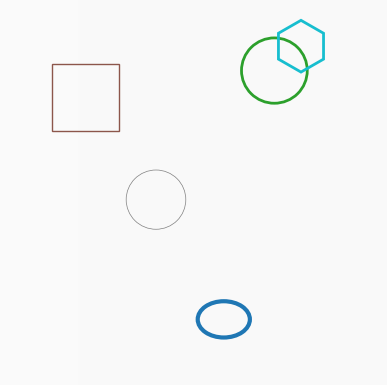[{"shape": "oval", "thickness": 3, "radius": 0.34, "center": [0.578, 0.17]}, {"shape": "circle", "thickness": 2, "radius": 0.42, "center": [0.708, 0.817]}, {"shape": "square", "thickness": 1, "radius": 0.43, "center": [0.221, 0.747]}, {"shape": "circle", "thickness": 0.5, "radius": 0.38, "center": [0.403, 0.481]}, {"shape": "hexagon", "thickness": 2, "radius": 0.34, "center": [0.777, 0.88]}]